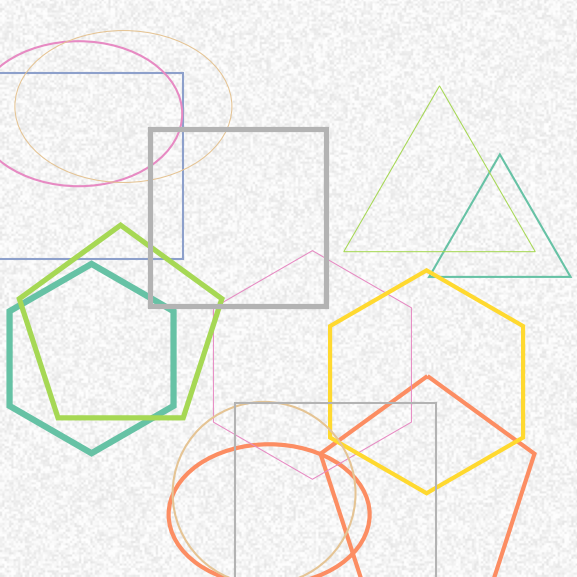[{"shape": "triangle", "thickness": 1, "radius": 0.71, "center": [0.866, 0.59]}, {"shape": "hexagon", "thickness": 3, "radius": 0.82, "center": [0.159, 0.378]}, {"shape": "oval", "thickness": 2, "radius": 0.87, "center": [0.466, 0.108]}, {"shape": "pentagon", "thickness": 2, "radius": 0.97, "center": [0.74, 0.153]}, {"shape": "square", "thickness": 1, "radius": 0.81, "center": [0.155, 0.712]}, {"shape": "oval", "thickness": 1, "radius": 0.9, "center": [0.136, 0.802]}, {"shape": "hexagon", "thickness": 0.5, "radius": 0.99, "center": [0.541, 0.367]}, {"shape": "triangle", "thickness": 0.5, "radius": 0.96, "center": [0.761, 0.659]}, {"shape": "pentagon", "thickness": 2.5, "radius": 0.92, "center": [0.209, 0.425]}, {"shape": "hexagon", "thickness": 2, "radius": 0.96, "center": [0.739, 0.338]}, {"shape": "circle", "thickness": 1, "radius": 0.79, "center": [0.457, 0.145]}, {"shape": "oval", "thickness": 0.5, "radius": 0.94, "center": [0.214, 0.815]}, {"shape": "square", "thickness": 1, "radius": 0.87, "center": [0.581, 0.128]}, {"shape": "square", "thickness": 2.5, "radius": 0.76, "center": [0.412, 0.622]}]